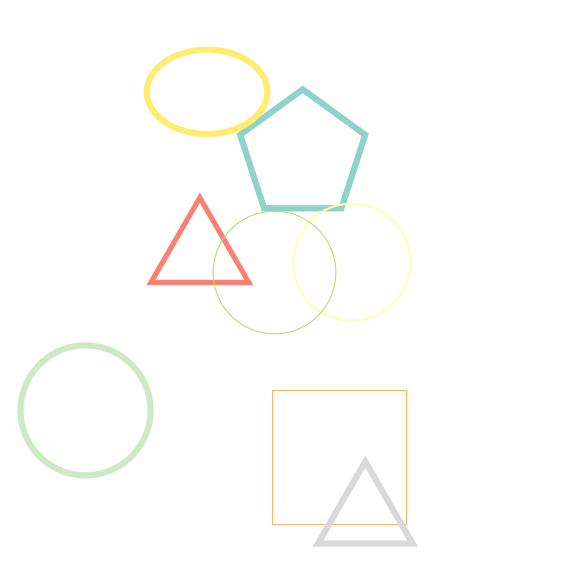[{"shape": "pentagon", "thickness": 3, "radius": 0.57, "center": [0.524, 0.731]}, {"shape": "circle", "thickness": 1, "radius": 0.51, "center": [0.609, 0.545]}, {"shape": "triangle", "thickness": 2.5, "radius": 0.49, "center": [0.346, 0.559]}, {"shape": "square", "thickness": 0.5, "radius": 0.58, "center": [0.587, 0.208]}, {"shape": "circle", "thickness": 0.5, "radius": 0.53, "center": [0.475, 0.527]}, {"shape": "triangle", "thickness": 3, "radius": 0.47, "center": [0.633, 0.105]}, {"shape": "circle", "thickness": 3, "radius": 0.56, "center": [0.148, 0.289]}, {"shape": "oval", "thickness": 3, "radius": 0.52, "center": [0.359, 0.84]}]